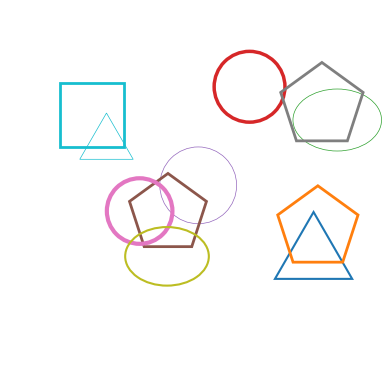[{"shape": "triangle", "thickness": 1.5, "radius": 0.58, "center": [0.814, 0.334]}, {"shape": "pentagon", "thickness": 2, "radius": 0.55, "center": [0.826, 0.408]}, {"shape": "oval", "thickness": 0.5, "radius": 0.58, "center": [0.876, 0.688]}, {"shape": "circle", "thickness": 2.5, "radius": 0.46, "center": [0.648, 0.775]}, {"shape": "circle", "thickness": 0.5, "radius": 0.5, "center": [0.515, 0.519]}, {"shape": "pentagon", "thickness": 2, "radius": 0.53, "center": [0.436, 0.444]}, {"shape": "circle", "thickness": 3, "radius": 0.43, "center": [0.363, 0.452]}, {"shape": "pentagon", "thickness": 2, "radius": 0.56, "center": [0.836, 0.725]}, {"shape": "oval", "thickness": 1.5, "radius": 0.54, "center": [0.434, 0.334]}, {"shape": "square", "thickness": 2, "radius": 0.42, "center": [0.238, 0.702]}, {"shape": "triangle", "thickness": 0.5, "radius": 0.4, "center": [0.277, 0.626]}]